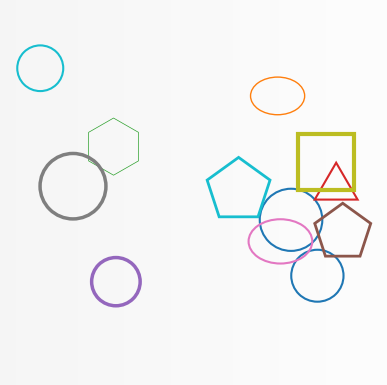[{"shape": "circle", "thickness": 1.5, "radius": 0.34, "center": [0.819, 0.284]}, {"shape": "circle", "thickness": 1.5, "radius": 0.4, "center": [0.751, 0.429]}, {"shape": "oval", "thickness": 1, "radius": 0.35, "center": [0.716, 0.751]}, {"shape": "hexagon", "thickness": 0.5, "radius": 0.37, "center": [0.293, 0.619]}, {"shape": "triangle", "thickness": 1.5, "radius": 0.32, "center": [0.868, 0.514]}, {"shape": "circle", "thickness": 2.5, "radius": 0.31, "center": [0.299, 0.268]}, {"shape": "pentagon", "thickness": 2, "radius": 0.38, "center": [0.884, 0.396]}, {"shape": "oval", "thickness": 1.5, "radius": 0.41, "center": [0.724, 0.373]}, {"shape": "circle", "thickness": 2.5, "radius": 0.43, "center": [0.188, 0.516]}, {"shape": "square", "thickness": 3, "radius": 0.36, "center": [0.842, 0.579]}, {"shape": "circle", "thickness": 1.5, "radius": 0.3, "center": [0.104, 0.823]}, {"shape": "pentagon", "thickness": 2, "radius": 0.43, "center": [0.616, 0.506]}]